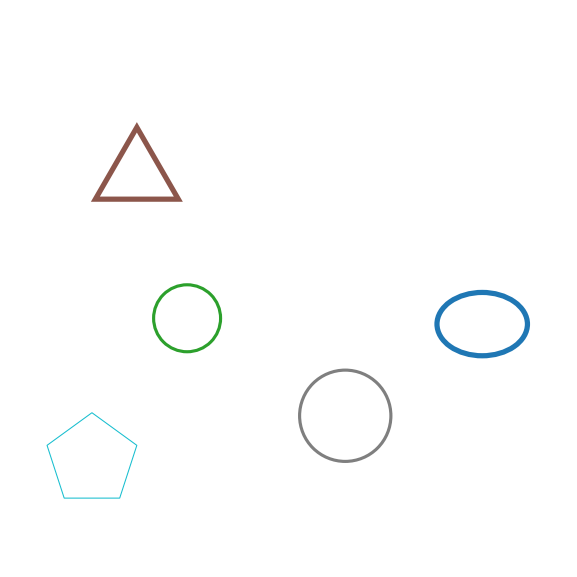[{"shape": "oval", "thickness": 2.5, "radius": 0.39, "center": [0.835, 0.438]}, {"shape": "circle", "thickness": 1.5, "radius": 0.29, "center": [0.324, 0.448]}, {"shape": "triangle", "thickness": 2.5, "radius": 0.41, "center": [0.237, 0.696]}, {"shape": "circle", "thickness": 1.5, "radius": 0.4, "center": [0.598, 0.279]}, {"shape": "pentagon", "thickness": 0.5, "radius": 0.41, "center": [0.159, 0.203]}]